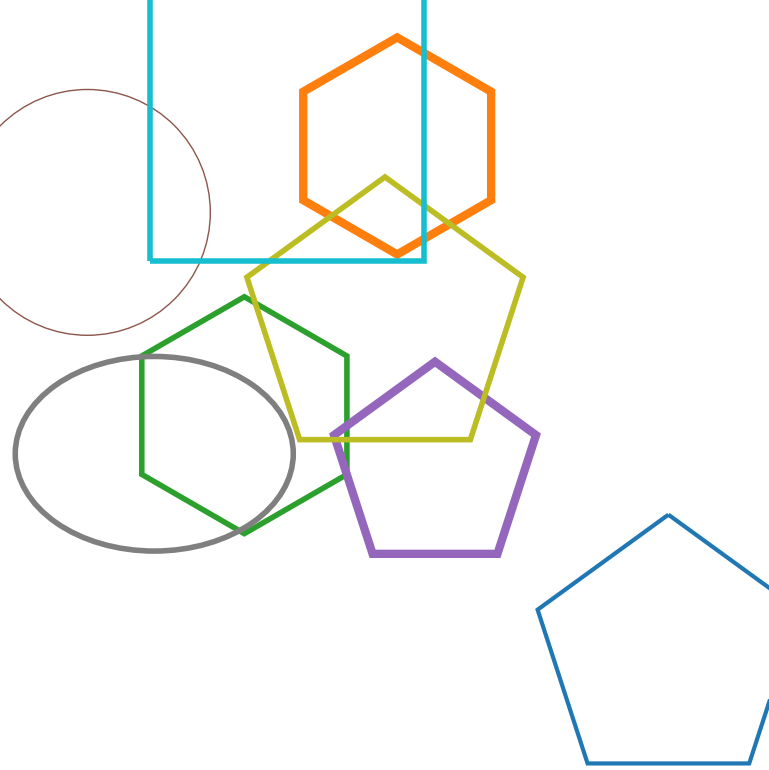[{"shape": "pentagon", "thickness": 1.5, "radius": 0.89, "center": [0.868, 0.153]}, {"shape": "hexagon", "thickness": 3, "radius": 0.7, "center": [0.516, 0.81]}, {"shape": "hexagon", "thickness": 2, "radius": 0.77, "center": [0.317, 0.461]}, {"shape": "pentagon", "thickness": 3, "radius": 0.69, "center": [0.565, 0.392]}, {"shape": "circle", "thickness": 0.5, "radius": 0.8, "center": [0.114, 0.724]}, {"shape": "oval", "thickness": 2, "radius": 0.9, "center": [0.2, 0.411]}, {"shape": "pentagon", "thickness": 2, "radius": 0.94, "center": [0.5, 0.582]}, {"shape": "square", "thickness": 2, "radius": 0.89, "center": [0.373, 0.839]}]